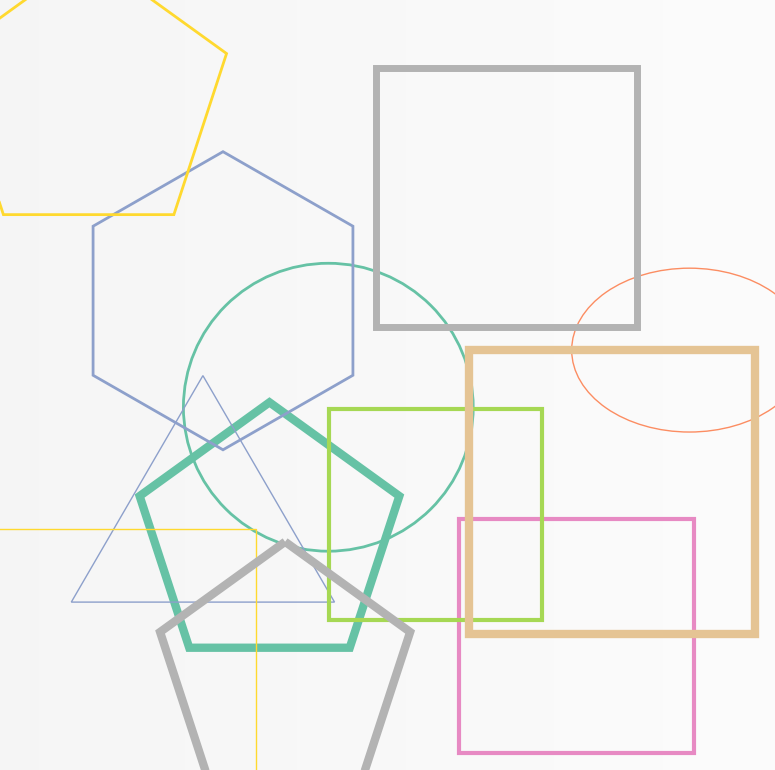[{"shape": "pentagon", "thickness": 3, "radius": 0.88, "center": [0.348, 0.301]}, {"shape": "circle", "thickness": 1, "radius": 0.93, "center": [0.424, 0.471]}, {"shape": "oval", "thickness": 0.5, "radius": 0.76, "center": [0.89, 0.545]}, {"shape": "triangle", "thickness": 0.5, "radius": 0.98, "center": [0.262, 0.316]}, {"shape": "hexagon", "thickness": 1, "radius": 0.97, "center": [0.288, 0.609]}, {"shape": "square", "thickness": 1.5, "radius": 0.76, "center": [0.744, 0.174]}, {"shape": "square", "thickness": 1.5, "radius": 0.68, "center": [0.562, 0.332]}, {"shape": "pentagon", "thickness": 1, "radius": 0.94, "center": [0.114, 0.873]}, {"shape": "square", "thickness": 0.5, "radius": 0.94, "center": [0.143, 0.125]}, {"shape": "square", "thickness": 3, "radius": 0.92, "center": [0.789, 0.361]}, {"shape": "square", "thickness": 2.5, "radius": 0.84, "center": [0.653, 0.743]}, {"shape": "pentagon", "thickness": 3, "radius": 0.85, "center": [0.368, 0.127]}]